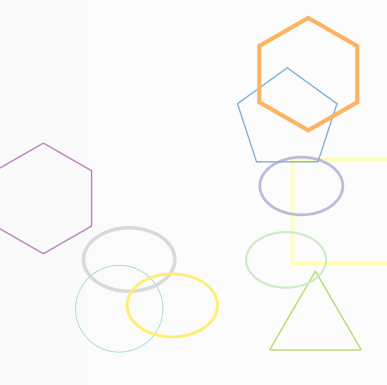[{"shape": "circle", "thickness": 0.5, "radius": 0.56, "center": [0.308, 0.198]}, {"shape": "square", "thickness": 2.5, "radius": 0.67, "center": [0.889, 0.452]}, {"shape": "oval", "thickness": 2, "radius": 0.54, "center": [0.778, 0.517]}, {"shape": "pentagon", "thickness": 1, "radius": 0.67, "center": [0.741, 0.689]}, {"shape": "hexagon", "thickness": 3, "radius": 0.73, "center": [0.796, 0.807]}, {"shape": "triangle", "thickness": 1, "radius": 0.68, "center": [0.814, 0.159]}, {"shape": "oval", "thickness": 2.5, "radius": 0.59, "center": [0.333, 0.326]}, {"shape": "hexagon", "thickness": 1, "radius": 0.72, "center": [0.112, 0.485]}, {"shape": "oval", "thickness": 1.5, "radius": 0.52, "center": [0.738, 0.325]}, {"shape": "oval", "thickness": 2, "radius": 0.58, "center": [0.445, 0.207]}]